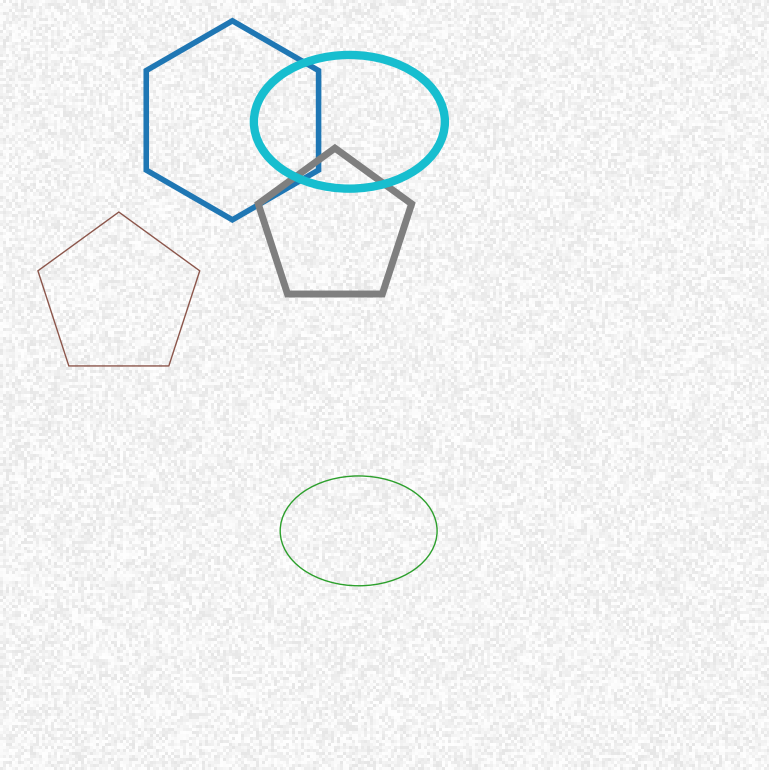[{"shape": "hexagon", "thickness": 2, "radius": 0.65, "center": [0.302, 0.844]}, {"shape": "oval", "thickness": 0.5, "radius": 0.51, "center": [0.466, 0.311]}, {"shape": "pentagon", "thickness": 0.5, "radius": 0.55, "center": [0.154, 0.614]}, {"shape": "pentagon", "thickness": 2.5, "radius": 0.52, "center": [0.435, 0.703]}, {"shape": "oval", "thickness": 3, "radius": 0.62, "center": [0.454, 0.842]}]